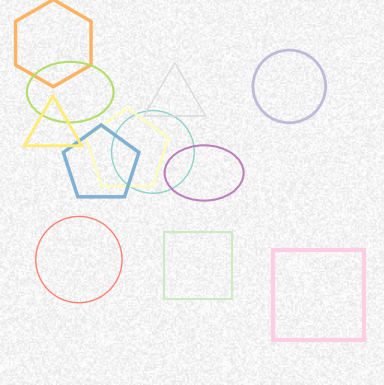[{"shape": "circle", "thickness": 1, "radius": 0.54, "center": [0.397, 0.605]}, {"shape": "pentagon", "thickness": 1.5, "radius": 0.56, "center": [0.33, 0.607]}, {"shape": "circle", "thickness": 2, "radius": 0.47, "center": [0.751, 0.776]}, {"shape": "circle", "thickness": 1, "radius": 0.56, "center": [0.205, 0.326]}, {"shape": "pentagon", "thickness": 2.5, "radius": 0.52, "center": [0.263, 0.572]}, {"shape": "hexagon", "thickness": 2.5, "radius": 0.57, "center": [0.138, 0.888]}, {"shape": "oval", "thickness": 1.5, "radius": 0.56, "center": [0.182, 0.761]}, {"shape": "square", "thickness": 3, "radius": 0.59, "center": [0.827, 0.234]}, {"shape": "triangle", "thickness": 1, "radius": 0.46, "center": [0.454, 0.745]}, {"shape": "oval", "thickness": 1.5, "radius": 0.51, "center": [0.53, 0.551]}, {"shape": "square", "thickness": 1.5, "radius": 0.44, "center": [0.514, 0.31]}, {"shape": "triangle", "thickness": 2, "radius": 0.43, "center": [0.137, 0.665]}]